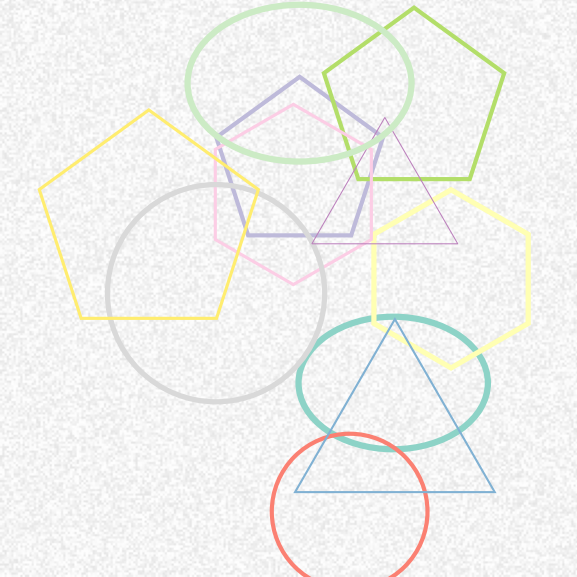[{"shape": "oval", "thickness": 3, "radius": 0.82, "center": [0.681, 0.336]}, {"shape": "hexagon", "thickness": 2.5, "radius": 0.77, "center": [0.781, 0.516]}, {"shape": "pentagon", "thickness": 2, "radius": 0.76, "center": [0.519, 0.714]}, {"shape": "circle", "thickness": 2, "radius": 0.67, "center": [0.605, 0.113]}, {"shape": "triangle", "thickness": 1, "radius": 1.0, "center": [0.684, 0.247]}, {"shape": "pentagon", "thickness": 2, "radius": 0.82, "center": [0.717, 0.822]}, {"shape": "hexagon", "thickness": 1.5, "radius": 0.78, "center": [0.508, 0.662]}, {"shape": "circle", "thickness": 2.5, "radius": 0.94, "center": [0.374, 0.491]}, {"shape": "triangle", "thickness": 0.5, "radius": 0.73, "center": [0.666, 0.65]}, {"shape": "oval", "thickness": 3, "radius": 0.97, "center": [0.519, 0.855]}, {"shape": "pentagon", "thickness": 1.5, "radius": 1.0, "center": [0.258, 0.609]}]